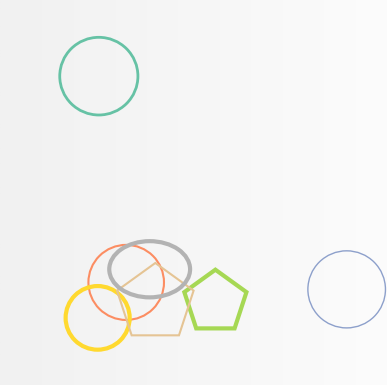[{"shape": "circle", "thickness": 2, "radius": 0.5, "center": [0.255, 0.802]}, {"shape": "circle", "thickness": 1.5, "radius": 0.49, "center": [0.326, 0.266]}, {"shape": "circle", "thickness": 1, "radius": 0.5, "center": [0.895, 0.248]}, {"shape": "pentagon", "thickness": 3, "radius": 0.42, "center": [0.556, 0.215]}, {"shape": "circle", "thickness": 3, "radius": 0.41, "center": [0.252, 0.174]}, {"shape": "pentagon", "thickness": 1.5, "radius": 0.52, "center": [0.401, 0.213]}, {"shape": "oval", "thickness": 3, "radius": 0.52, "center": [0.386, 0.301]}]